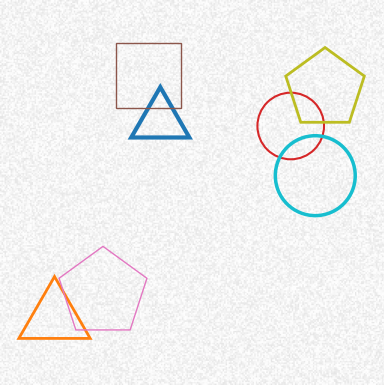[{"shape": "triangle", "thickness": 3, "radius": 0.44, "center": [0.416, 0.686]}, {"shape": "triangle", "thickness": 2, "radius": 0.54, "center": [0.142, 0.175]}, {"shape": "circle", "thickness": 1.5, "radius": 0.43, "center": [0.755, 0.673]}, {"shape": "square", "thickness": 1, "radius": 0.42, "center": [0.387, 0.803]}, {"shape": "pentagon", "thickness": 1, "radius": 0.6, "center": [0.268, 0.24]}, {"shape": "pentagon", "thickness": 2, "radius": 0.54, "center": [0.844, 0.769]}, {"shape": "circle", "thickness": 2.5, "radius": 0.52, "center": [0.819, 0.544]}]